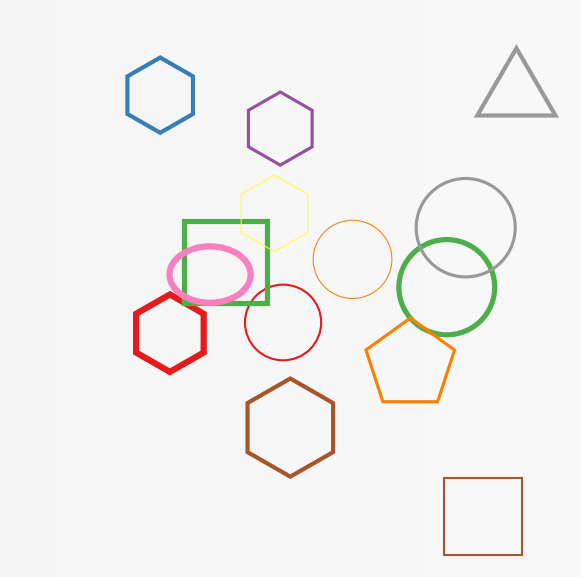[{"shape": "circle", "thickness": 1, "radius": 0.33, "center": [0.487, 0.441]}, {"shape": "hexagon", "thickness": 3, "radius": 0.34, "center": [0.292, 0.422]}, {"shape": "hexagon", "thickness": 2, "radius": 0.33, "center": [0.276, 0.834]}, {"shape": "circle", "thickness": 2.5, "radius": 0.41, "center": [0.769, 0.502]}, {"shape": "square", "thickness": 2.5, "radius": 0.36, "center": [0.388, 0.546]}, {"shape": "hexagon", "thickness": 1.5, "radius": 0.32, "center": [0.482, 0.777]}, {"shape": "pentagon", "thickness": 1.5, "radius": 0.4, "center": [0.706, 0.368]}, {"shape": "circle", "thickness": 0.5, "radius": 0.34, "center": [0.607, 0.55]}, {"shape": "hexagon", "thickness": 0.5, "radius": 0.33, "center": [0.472, 0.63]}, {"shape": "square", "thickness": 1, "radius": 0.34, "center": [0.831, 0.105]}, {"shape": "hexagon", "thickness": 2, "radius": 0.42, "center": [0.499, 0.259]}, {"shape": "oval", "thickness": 3, "radius": 0.35, "center": [0.361, 0.524]}, {"shape": "triangle", "thickness": 2, "radius": 0.39, "center": [0.888, 0.838]}, {"shape": "circle", "thickness": 1.5, "radius": 0.43, "center": [0.801, 0.605]}]